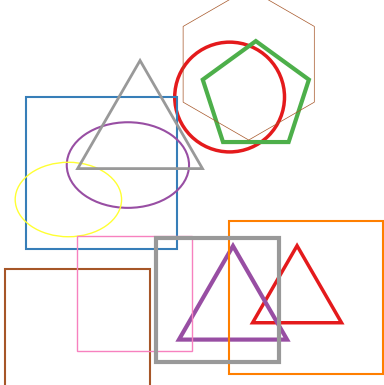[{"shape": "triangle", "thickness": 2.5, "radius": 0.67, "center": [0.772, 0.228]}, {"shape": "circle", "thickness": 2.5, "radius": 0.71, "center": [0.596, 0.748]}, {"shape": "square", "thickness": 1.5, "radius": 0.98, "center": [0.263, 0.551]}, {"shape": "pentagon", "thickness": 3, "radius": 0.72, "center": [0.664, 0.748]}, {"shape": "oval", "thickness": 1.5, "radius": 0.79, "center": [0.332, 0.571]}, {"shape": "triangle", "thickness": 3, "radius": 0.81, "center": [0.605, 0.199]}, {"shape": "square", "thickness": 1.5, "radius": 1.0, "center": [0.795, 0.227]}, {"shape": "oval", "thickness": 1, "radius": 0.69, "center": [0.178, 0.482]}, {"shape": "hexagon", "thickness": 0.5, "radius": 0.98, "center": [0.646, 0.833]}, {"shape": "square", "thickness": 1.5, "radius": 0.94, "center": [0.201, 0.114]}, {"shape": "square", "thickness": 1, "radius": 0.75, "center": [0.35, 0.238]}, {"shape": "square", "thickness": 3, "radius": 0.81, "center": [0.565, 0.221]}, {"shape": "triangle", "thickness": 2, "radius": 0.94, "center": [0.364, 0.656]}]